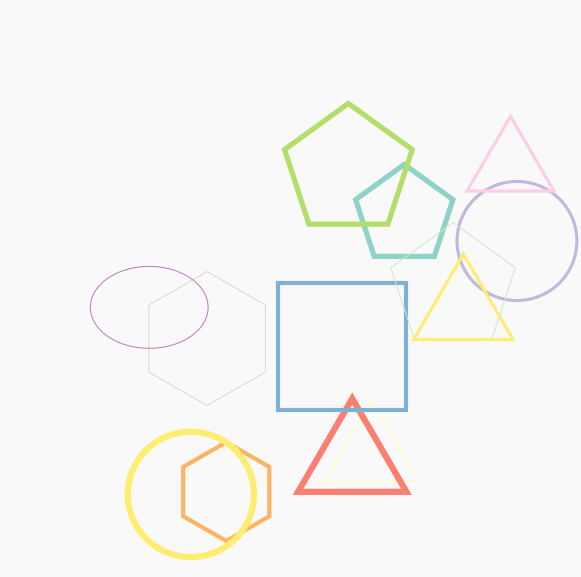[{"shape": "pentagon", "thickness": 2.5, "radius": 0.44, "center": [0.696, 0.626]}, {"shape": "triangle", "thickness": 0.5, "radius": 0.46, "center": [0.639, 0.213]}, {"shape": "circle", "thickness": 1.5, "radius": 0.52, "center": [0.889, 0.582]}, {"shape": "triangle", "thickness": 3, "radius": 0.54, "center": [0.606, 0.201]}, {"shape": "square", "thickness": 2, "radius": 0.55, "center": [0.588, 0.4]}, {"shape": "hexagon", "thickness": 2, "radius": 0.43, "center": [0.389, 0.148]}, {"shape": "pentagon", "thickness": 2.5, "radius": 0.58, "center": [0.599, 0.704]}, {"shape": "triangle", "thickness": 1.5, "radius": 0.43, "center": [0.878, 0.711]}, {"shape": "hexagon", "thickness": 0.5, "radius": 0.58, "center": [0.356, 0.413]}, {"shape": "oval", "thickness": 0.5, "radius": 0.51, "center": [0.257, 0.467]}, {"shape": "pentagon", "thickness": 0.5, "radius": 0.56, "center": [0.779, 0.501]}, {"shape": "triangle", "thickness": 1.5, "radius": 0.49, "center": [0.797, 0.46]}, {"shape": "circle", "thickness": 3, "radius": 0.54, "center": [0.328, 0.143]}]